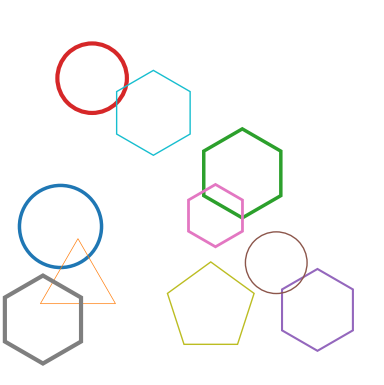[{"shape": "circle", "thickness": 2.5, "radius": 0.53, "center": [0.157, 0.412]}, {"shape": "triangle", "thickness": 0.5, "radius": 0.56, "center": [0.202, 0.268]}, {"shape": "hexagon", "thickness": 2.5, "radius": 0.58, "center": [0.629, 0.55]}, {"shape": "circle", "thickness": 3, "radius": 0.45, "center": [0.239, 0.797]}, {"shape": "hexagon", "thickness": 1.5, "radius": 0.53, "center": [0.825, 0.195]}, {"shape": "circle", "thickness": 1, "radius": 0.4, "center": [0.718, 0.318]}, {"shape": "hexagon", "thickness": 2, "radius": 0.4, "center": [0.56, 0.44]}, {"shape": "hexagon", "thickness": 3, "radius": 0.57, "center": [0.112, 0.17]}, {"shape": "pentagon", "thickness": 1, "radius": 0.59, "center": [0.547, 0.201]}, {"shape": "hexagon", "thickness": 1, "radius": 0.55, "center": [0.398, 0.707]}]